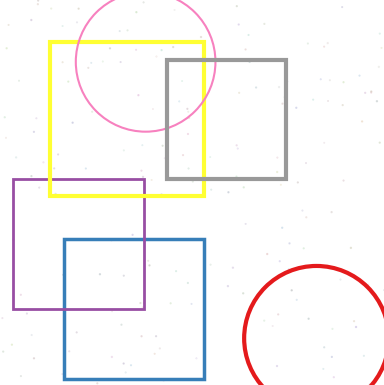[{"shape": "circle", "thickness": 3, "radius": 0.94, "center": [0.822, 0.121]}, {"shape": "square", "thickness": 2.5, "radius": 0.91, "center": [0.347, 0.198]}, {"shape": "square", "thickness": 2, "radius": 0.85, "center": [0.204, 0.366]}, {"shape": "square", "thickness": 3, "radius": 1.0, "center": [0.331, 0.691]}, {"shape": "circle", "thickness": 1.5, "radius": 0.91, "center": [0.378, 0.839]}, {"shape": "square", "thickness": 3, "radius": 0.78, "center": [0.588, 0.69]}]